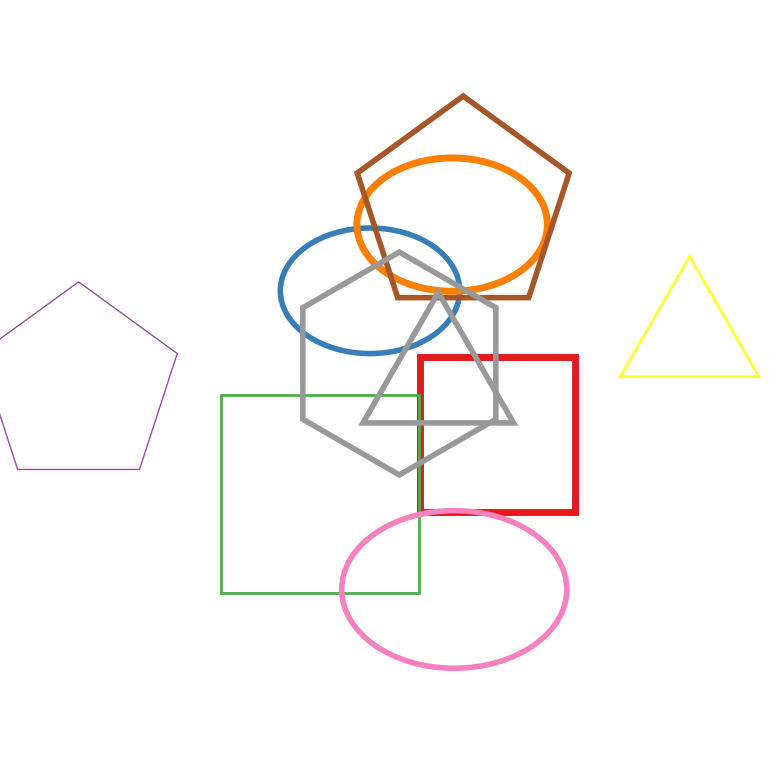[{"shape": "square", "thickness": 2.5, "radius": 0.5, "center": [0.646, 0.435]}, {"shape": "oval", "thickness": 2, "radius": 0.58, "center": [0.481, 0.622]}, {"shape": "square", "thickness": 1, "radius": 0.64, "center": [0.416, 0.359]}, {"shape": "pentagon", "thickness": 0.5, "radius": 0.67, "center": [0.102, 0.499]}, {"shape": "oval", "thickness": 2.5, "radius": 0.62, "center": [0.587, 0.708]}, {"shape": "triangle", "thickness": 1, "radius": 0.52, "center": [0.896, 0.563]}, {"shape": "pentagon", "thickness": 2, "radius": 0.72, "center": [0.602, 0.731]}, {"shape": "oval", "thickness": 2, "radius": 0.73, "center": [0.59, 0.234]}, {"shape": "triangle", "thickness": 2, "radius": 0.56, "center": [0.569, 0.507]}, {"shape": "hexagon", "thickness": 2, "radius": 0.72, "center": [0.519, 0.528]}]